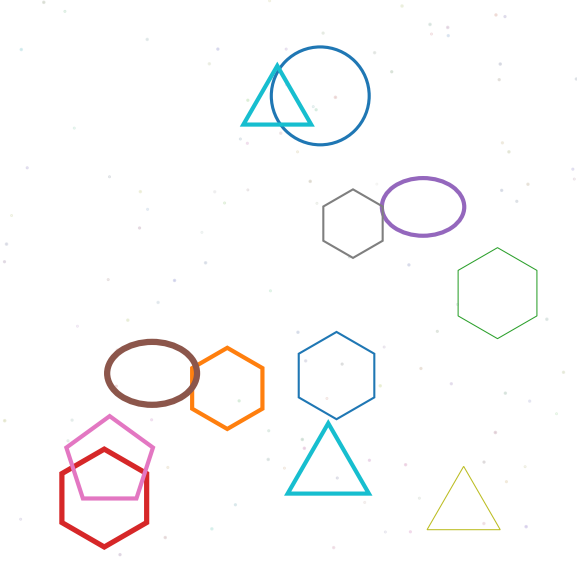[{"shape": "hexagon", "thickness": 1, "radius": 0.38, "center": [0.583, 0.349]}, {"shape": "circle", "thickness": 1.5, "radius": 0.42, "center": [0.555, 0.833]}, {"shape": "hexagon", "thickness": 2, "radius": 0.35, "center": [0.394, 0.327]}, {"shape": "hexagon", "thickness": 0.5, "radius": 0.39, "center": [0.862, 0.492]}, {"shape": "hexagon", "thickness": 2.5, "radius": 0.42, "center": [0.181, 0.137]}, {"shape": "oval", "thickness": 2, "radius": 0.36, "center": [0.733, 0.641]}, {"shape": "oval", "thickness": 3, "radius": 0.39, "center": [0.263, 0.353]}, {"shape": "pentagon", "thickness": 2, "radius": 0.39, "center": [0.19, 0.2]}, {"shape": "hexagon", "thickness": 1, "radius": 0.3, "center": [0.611, 0.612]}, {"shape": "triangle", "thickness": 0.5, "radius": 0.37, "center": [0.803, 0.118]}, {"shape": "triangle", "thickness": 2, "radius": 0.41, "center": [0.568, 0.185]}, {"shape": "triangle", "thickness": 2, "radius": 0.34, "center": [0.48, 0.817]}]